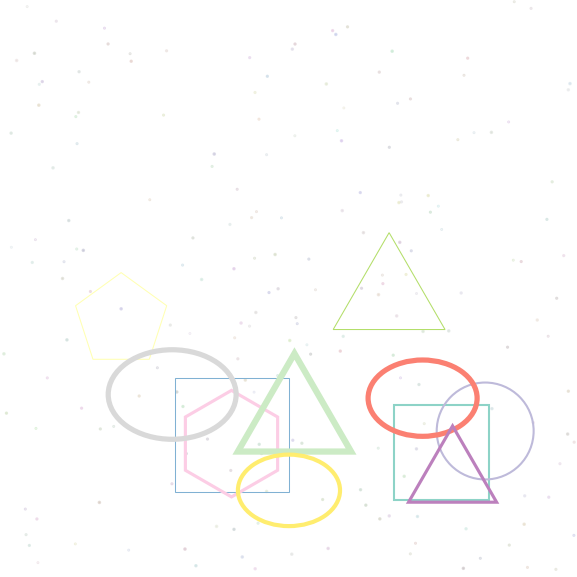[{"shape": "square", "thickness": 1, "radius": 0.41, "center": [0.764, 0.216]}, {"shape": "pentagon", "thickness": 0.5, "radius": 0.41, "center": [0.21, 0.444]}, {"shape": "circle", "thickness": 1, "radius": 0.42, "center": [0.84, 0.253]}, {"shape": "oval", "thickness": 2.5, "radius": 0.47, "center": [0.732, 0.31]}, {"shape": "square", "thickness": 0.5, "radius": 0.49, "center": [0.402, 0.246]}, {"shape": "triangle", "thickness": 0.5, "radius": 0.56, "center": [0.674, 0.484]}, {"shape": "hexagon", "thickness": 1.5, "radius": 0.46, "center": [0.401, 0.231]}, {"shape": "oval", "thickness": 2.5, "radius": 0.55, "center": [0.298, 0.316]}, {"shape": "triangle", "thickness": 1.5, "radius": 0.44, "center": [0.784, 0.174]}, {"shape": "triangle", "thickness": 3, "radius": 0.57, "center": [0.51, 0.274]}, {"shape": "oval", "thickness": 2, "radius": 0.44, "center": [0.5, 0.15]}]